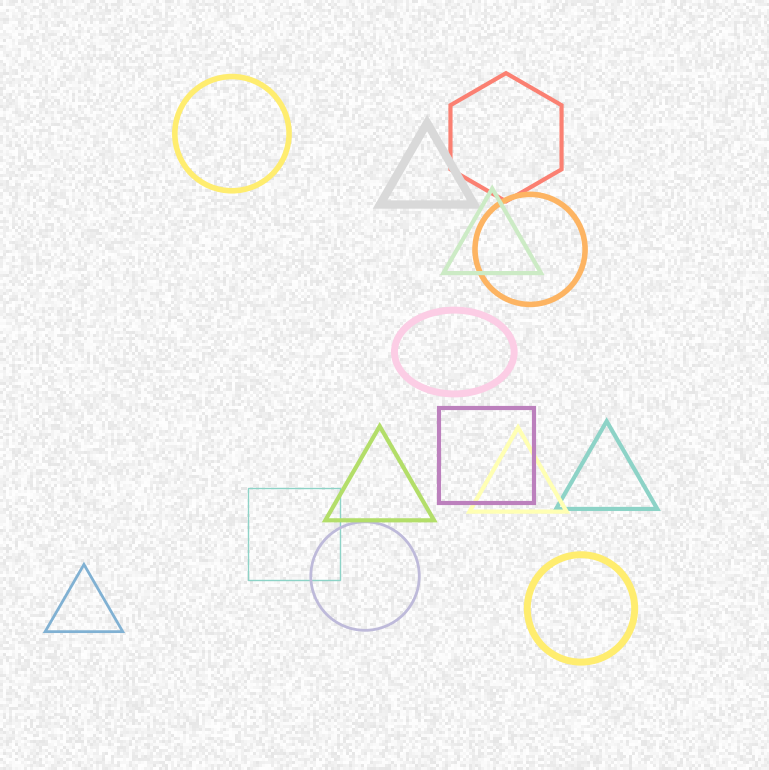[{"shape": "triangle", "thickness": 1.5, "radius": 0.38, "center": [0.788, 0.377]}, {"shape": "square", "thickness": 0.5, "radius": 0.3, "center": [0.382, 0.307]}, {"shape": "triangle", "thickness": 1.5, "radius": 0.36, "center": [0.673, 0.372]}, {"shape": "circle", "thickness": 1, "radius": 0.35, "center": [0.474, 0.252]}, {"shape": "hexagon", "thickness": 1.5, "radius": 0.42, "center": [0.657, 0.822]}, {"shape": "triangle", "thickness": 1, "radius": 0.29, "center": [0.109, 0.209]}, {"shape": "circle", "thickness": 2, "radius": 0.36, "center": [0.688, 0.676]}, {"shape": "triangle", "thickness": 1.5, "radius": 0.41, "center": [0.493, 0.365]}, {"shape": "oval", "thickness": 2.5, "radius": 0.39, "center": [0.59, 0.543]}, {"shape": "triangle", "thickness": 3, "radius": 0.35, "center": [0.555, 0.77]}, {"shape": "square", "thickness": 1.5, "radius": 0.31, "center": [0.632, 0.408]}, {"shape": "triangle", "thickness": 1.5, "radius": 0.37, "center": [0.639, 0.682]}, {"shape": "circle", "thickness": 2, "radius": 0.37, "center": [0.301, 0.826]}, {"shape": "circle", "thickness": 2.5, "radius": 0.35, "center": [0.755, 0.21]}]